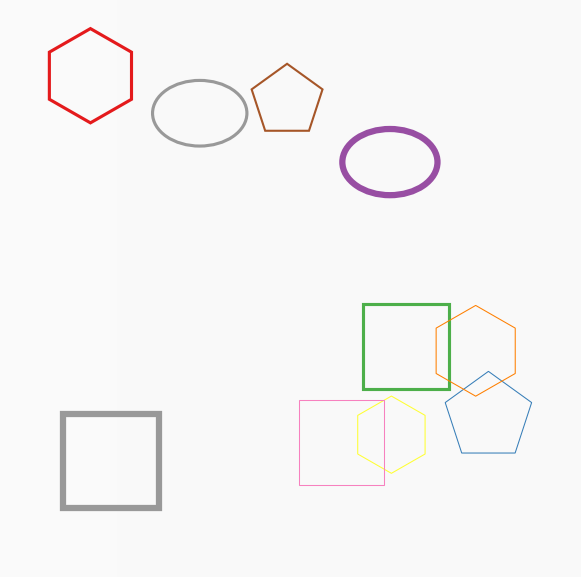[{"shape": "hexagon", "thickness": 1.5, "radius": 0.41, "center": [0.156, 0.868]}, {"shape": "pentagon", "thickness": 0.5, "radius": 0.39, "center": [0.84, 0.278]}, {"shape": "square", "thickness": 1.5, "radius": 0.37, "center": [0.698, 0.399]}, {"shape": "oval", "thickness": 3, "radius": 0.41, "center": [0.671, 0.718]}, {"shape": "hexagon", "thickness": 0.5, "radius": 0.39, "center": [0.818, 0.392]}, {"shape": "hexagon", "thickness": 0.5, "radius": 0.33, "center": [0.673, 0.246]}, {"shape": "pentagon", "thickness": 1, "radius": 0.32, "center": [0.494, 0.825]}, {"shape": "square", "thickness": 0.5, "radius": 0.37, "center": [0.587, 0.234]}, {"shape": "square", "thickness": 3, "radius": 0.41, "center": [0.191, 0.201]}, {"shape": "oval", "thickness": 1.5, "radius": 0.41, "center": [0.344, 0.803]}]